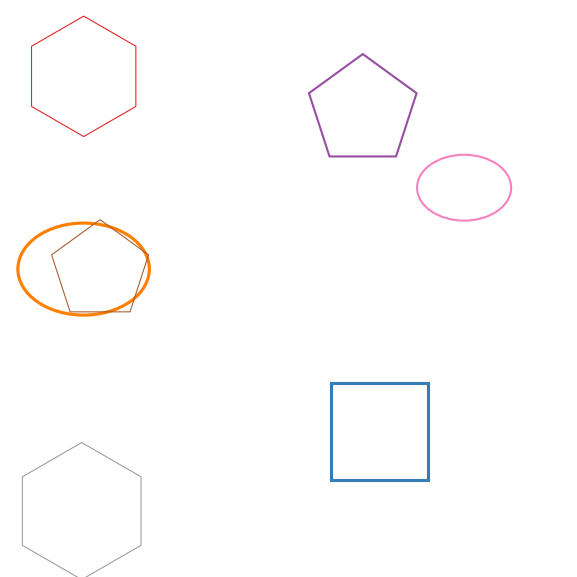[{"shape": "hexagon", "thickness": 0.5, "radius": 0.52, "center": [0.145, 0.867]}, {"shape": "square", "thickness": 1.5, "radius": 0.42, "center": [0.657, 0.252]}, {"shape": "pentagon", "thickness": 1, "radius": 0.49, "center": [0.628, 0.808]}, {"shape": "oval", "thickness": 1.5, "radius": 0.57, "center": [0.145, 0.533]}, {"shape": "pentagon", "thickness": 0.5, "radius": 0.44, "center": [0.173, 0.531]}, {"shape": "oval", "thickness": 1, "radius": 0.41, "center": [0.804, 0.674]}, {"shape": "hexagon", "thickness": 0.5, "radius": 0.59, "center": [0.141, 0.114]}]